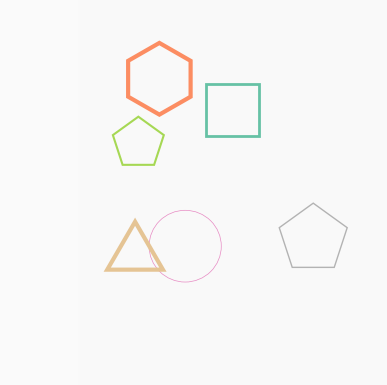[{"shape": "square", "thickness": 2, "radius": 0.34, "center": [0.6, 0.714]}, {"shape": "hexagon", "thickness": 3, "radius": 0.47, "center": [0.411, 0.795]}, {"shape": "circle", "thickness": 0.5, "radius": 0.47, "center": [0.478, 0.361]}, {"shape": "pentagon", "thickness": 1.5, "radius": 0.35, "center": [0.357, 0.628]}, {"shape": "triangle", "thickness": 3, "radius": 0.42, "center": [0.349, 0.341]}, {"shape": "pentagon", "thickness": 1, "radius": 0.46, "center": [0.808, 0.38]}]